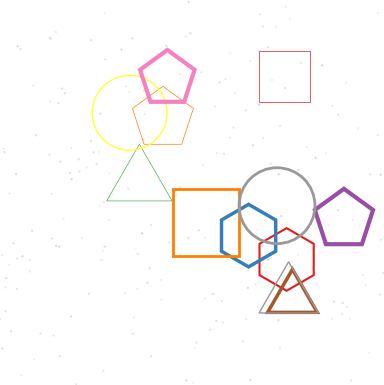[{"shape": "hexagon", "thickness": 1.5, "radius": 0.41, "center": [0.744, 0.326]}, {"shape": "square", "thickness": 0.5, "radius": 0.33, "center": [0.739, 0.802]}, {"shape": "hexagon", "thickness": 2.5, "radius": 0.41, "center": [0.646, 0.388]}, {"shape": "triangle", "thickness": 0.5, "radius": 0.49, "center": [0.362, 0.527]}, {"shape": "pentagon", "thickness": 3, "radius": 0.4, "center": [0.893, 0.43]}, {"shape": "square", "thickness": 2, "radius": 0.43, "center": [0.535, 0.422]}, {"shape": "pentagon", "thickness": 0.5, "radius": 0.42, "center": [0.423, 0.693]}, {"shape": "circle", "thickness": 1, "radius": 0.49, "center": [0.337, 0.707]}, {"shape": "triangle", "thickness": 2.5, "radius": 0.37, "center": [0.76, 0.226]}, {"shape": "pentagon", "thickness": 3, "radius": 0.37, "center": [0.435, 0.796]}, {"shape": "triangle", "thickness": 1, "radius": 0.44, "center": [0.75, 0.231]}, {"shape": "circle", "thickness": 2, "radius": 0.49, "center": [0.719, 0.466]}]